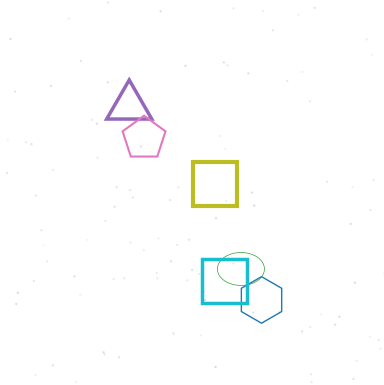[{"shape": "hexagon", "thickness": 1, "radius": 0.3, "center": [0.679, 0.221]}, {"shape": "oval", "thickness": 0.5, "radius": 0.31, "center": [0.626, 0.301]}, {"shape": "triangle", "thickness": 2.5, "radius": 0.34, "center": [0.336, 0.725]}, {"shape": "pentagon", "thickness": 1.5, "radius": 0.29, "center": [0.374, 0.641]}, {"shape": "square", "thickness": 3, "radius": 0.29, "center": [0.558, 0.522]}, {"shape": "square", "thickness": 2.5, "radius": 0.29, "center": [0.583, 0.27]}]